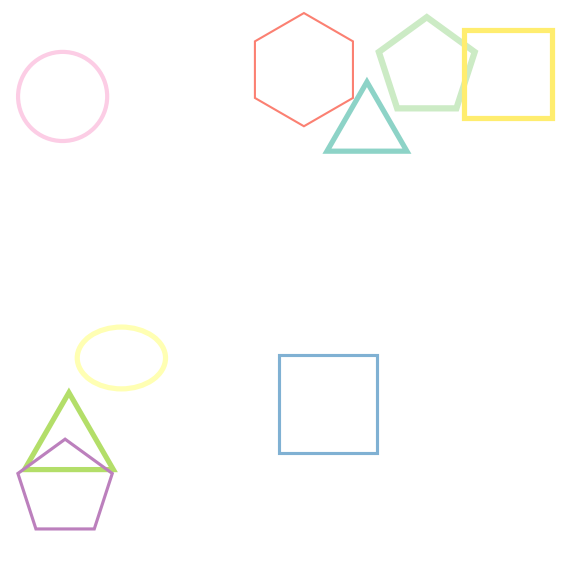[{"shape": "triangle", "thickness": 2.5, "radius": 0.4, "center": [0.635, 0.777]}, {"shape": "oval", "thickness": 2.5, "radius": 0.38, "center": [0.21, 0.379]}, {"shape": "hexagon", "thickness": 1, "radius": 0.49, "center": [0.526, 0.879]}, {"shape": "square", "thickness": 1.5, "radius": 0.42, "center": [0.568, 0.299]}, {"shape": "triangle", "thickness": 2.5, "radius": 0.44, "center": [0.119, 0.23]}, {"shape": "circle", "thickness": 2, "radius": 0.39, "center": [0.108, 0.832]}, {"shape": "pentagon", "thickness": 1.5, "radius": 0.43, "center": [0.113, 0.153]}, {"shape": "pentagon", "thickness": 3, "radius": 0.44, "center": [0.739, 0.882]}, {"shape": "square", "thickness": 2.5, "radius": 0.38, "center": [0.88, 0.871]}]